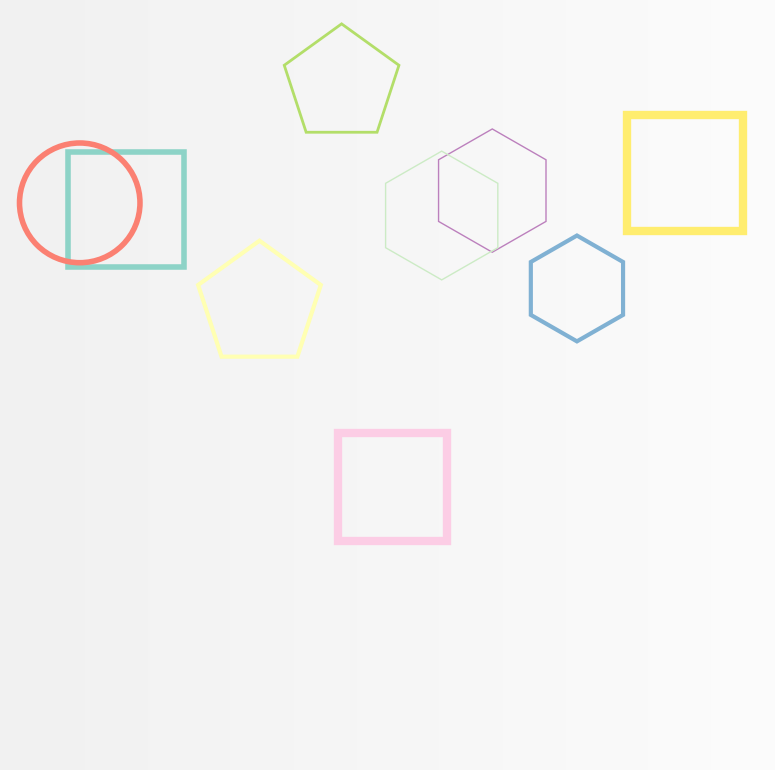[{"shape": "square", "thickness": 2, "radius": 0.37, "center": [0.163, 0.728]}, {"shape": "pentagon", "thickness": 1.5, "radius": 0.42, "center": [0.335, 0.604]}, {"shape": "circle", "thickness": 2, "radius": 0.39, "center": [0.103, 0.737]}, {"shape": "hexagon", "thickness": 1.5, "radius": 0.34, "center": [0.744, 0.625]}, {"shape": "pentagon", "thickness": 1, "radius": 0.39, "center": [0.441, 0.891]}, {"shape": "square", "thickness": 3, "radius": 0.35, "center": [0.506, 0.368]}, {"shape": "hexagon", "thickness": 0.5, "radius": 0.4, "center": [0.635, 0.752]}, {"shape": "hexagon", "thickness": 0.5, "radius": 0.42, "center": [0.57, 0.72]}, {"shape": "square", "thickness": 3, "radius": 0.38, "center": [0.884, 0.775]}]